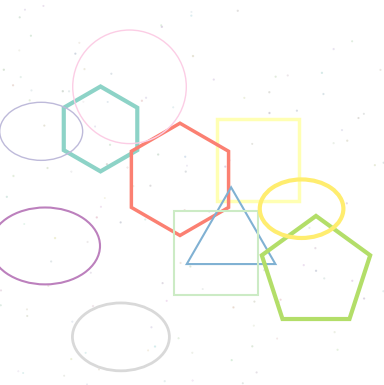[{"shape": "hexagon", "thickness": 3, "radius": 0.55, "center": [0.261, 0.665]}, {"shape": "square", "thickness": 2.5, "radius": 0.53, "center": [0.671, 0.583]}, {"shape": "oval", "thickness": 1, "radius": 0.54, "center": [0.107, 0.659]}, {"shape": "hexagon", "thickness": 2.5, "radius": 0.73, "center": [0.467, 0.534]}, {"shape": "triangle", "thickness": 1.5, "radius": 0.66, "center": [0.6, 0.381]}, {"shape": "pentagon", "thickness": 3, "radius": 0.74, "center": [0.821, 0.291]}, {"shape": "circle", "thickness": 1, "radius": 0.74, "center": [0.336, 0.775]}, {"shape": "oval", "thickness": 2, "radius": 0.63, "center": [0.314, 0.125]}, {"shape": "oval", "thickness": 1.5, "radius": 0.71, "center": [0.117, 0.361]}, {"shape": "square", "thickness": 1.5, "radius": 0.55, "center": [0.56, 0.343]}, {"shape": "oval", "thickness": 3, "radius": 0.54, "center": [0.783, 0.458]}]